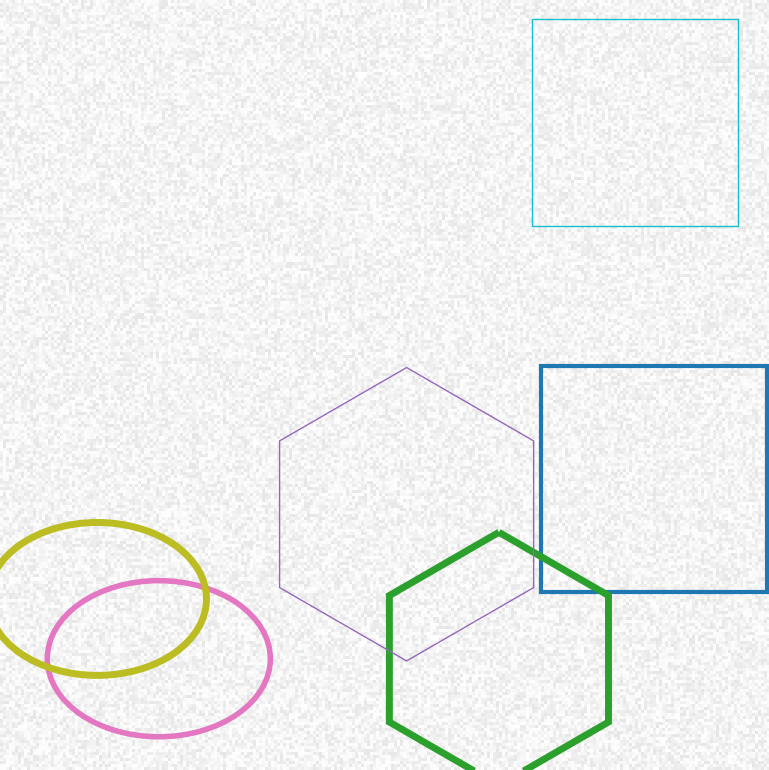[{"shape": "square", "thickness": 1.5, "radius": 0.73, "center": [0.849, 0.378]}, {"shape": "hexagon", "thickness": 2.5, "radius": 0.82, "center": [0.648, 0.144]}, {"shape": "hexagon", "thickness": 0.5, "radius": 0.95, "center": [0.528, 0.332]}, {"shape": "oval", "thickness": 2, "radius": 0.72, "center": [0.206, 0.145]}, {"shape": "oval", "thickness": 2.5, "radius": 0.71, "center": [0.126, 0.222]}, {"shape": "square", "thickness": 0.5, "radius": 0.67, "center": [0.825, 0.841]}]